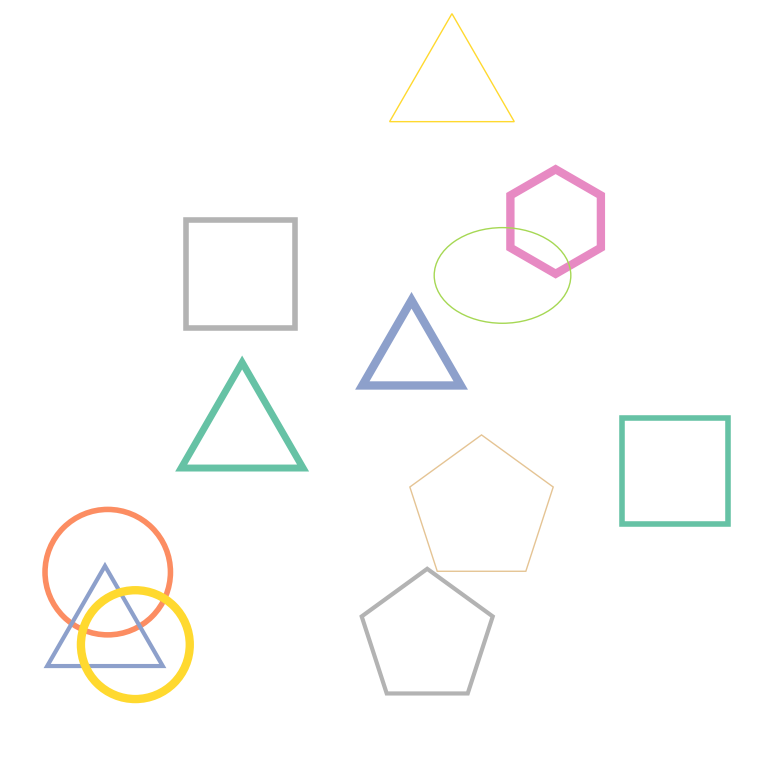[{"shape": "triangle", "thickness": 2.5, "radius": 0.46, "center": [0.314, 0.438]}, {"shape": "square", "thickness": 2, "radius": 0.34, "center": [0.876, 0.389]}, {"shape": "circle", "thickness": 2, "radius": 0.41, "center": [0.14, 0.257]}, {"shape": "triangle", "thickness": 1.5, "radius": 0.43, "center": [0.136, 0.178]}, {"shape": "triangle", "thickness": 3, "radius": 0.37, "center": [0.534, 0.536]}, {"shape": "hexagon", "thickness": 3, "radius": 0.34, "center": [0.722, 0.712]}, {"shape": "oval", "thickness": 0.5, "radius": 0.44, "center": [0.653, 0.642]}, {"shape": "circle", "thickness": 3, "radius": 0.35, "center": [0.176, 0.163]}, {"shape": "triangle", "thickness": 0.5, "radius": 0.47, "center": [0.587, 0.889]}, {"shape": "pentagon", "thickness": 0.5, "radius": 0.49, "center": [0.625, 0.337]}, {"shape": "pentagon", "thickness": 1.5, "radius": 0.45, "center": [0.555, 0.172]}, {"shape": "square", "thickness": 2, "radius": 0.35, "center": [0.312, 0.645]}]